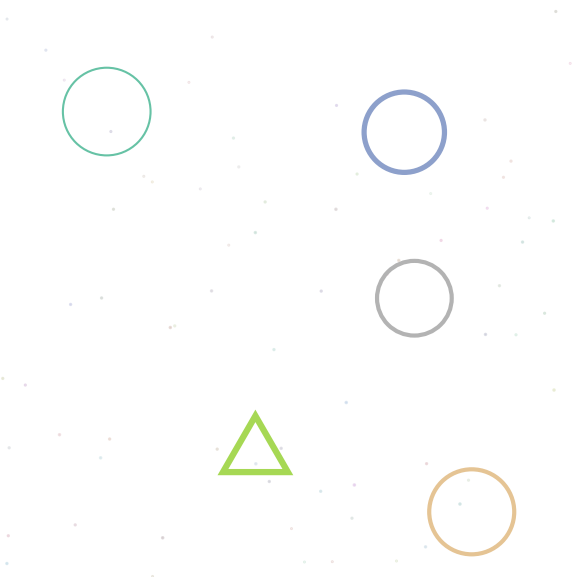[{"shape": "circle", "thickness": 1, "radius": 0.38, "center": [0.185, 0.806]}, {"shape": "circle", "thickness": 2.5, "radius": 0.35, "center": [0.7, 0.77]}, {"shape": "triangle", "thickness": 3, "radius": 0.32, "center": [0.442, 0.214]}, {"shape": "circle", "thickness": 2, "radius": 0.37, "center": [0.817, 0.113]}, {"shape": "circle", "thickness": 2, "radius": 0.32, "center": [0.718, 0.483]}]